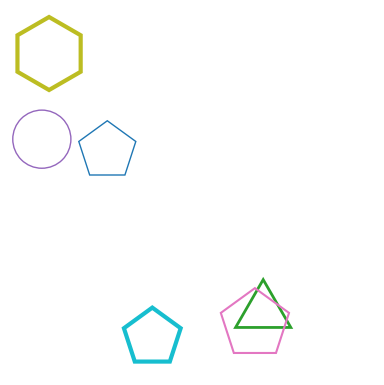[{"shape": "pentagon", "thickness": 1, "radius": 0.39, "center": [0.279, 0.608]}, {"shape": "triangle", "thickness": 2, "radius": 0.41, "center": [0.684, 0.191]}, {"shape": "circle", "thickness": 1, "radius": 0.38, "center": [0.109, 0.639]}, {"shape": "pentagon", "thickness": 1.5, "radius": 0.47, "center": [0.662, 0.158]}, {"shape": "hexagon", "thickness": 3, "radius": 0.47, "center": [0.127, 0.861]}, {"shape": "pentagon", "thickness": 3, "radius": 0.39, "center": [0.396, 0.124]}]